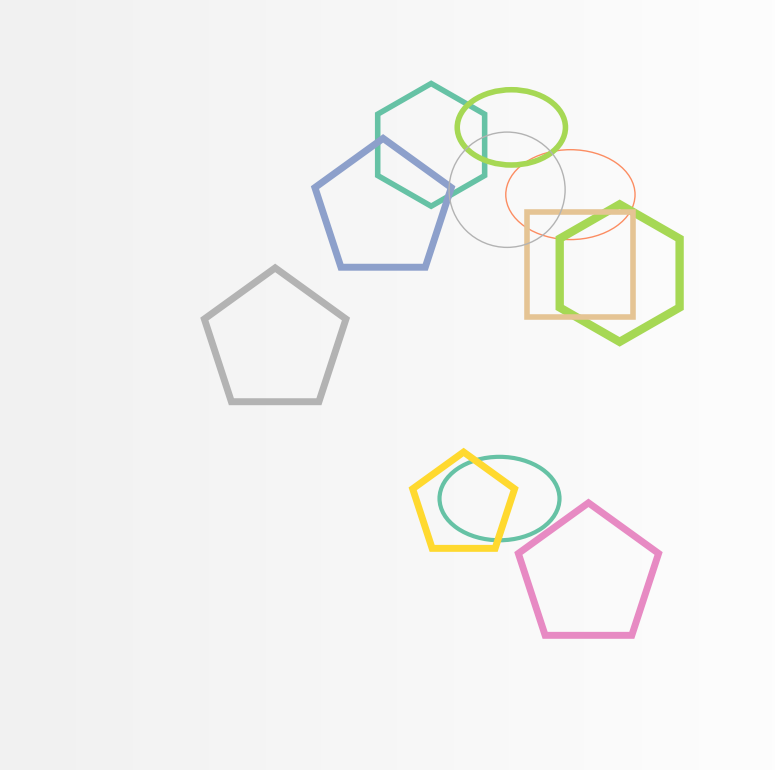[{"shape": "hexagon", "thickness": 2, "radius": 0.4, "center": [0.556, 0.812]}, {"shape": "oval", "thickness": 1.5, "radius": 0.39, "center": [0.645, 0.353]}, {"shape": "oval", "thickness": 0.5, "radius": 0.42, "center": [0.736, 0.747]}, {"shape": "pentagon", "thickness": 2.5, "radius": 0.46, "center": [0.494, 0.728]}, {"shape": "pentagon", "thickness": 2.5, "radius": 0.48, "center": [0.759, 0.252]}, {"shape": "hexagon", "thickness": 3, "radius": 0.45, "center": [0.8, 0.645]}, {"shape": "oval", "thickness": 2, "radius": 0.35, "center": [0.66, 0.835]}, {"shape": "pentagon", "thickness": 2.5, "radius": 0.35, "center": [0.598, 0.344]}, {"shape": "square", "thickness": 2, "radius": 0.34, "center": [0.748, 0.656]}, {"shape": "circle", "thickness": 0.5, "radius": 0.37, "center": [0.654, 0.754]}, {"shape": "pentagon", "thickness": 2.5, "radius": 0.48, "center": [0.355, 0.556]}]